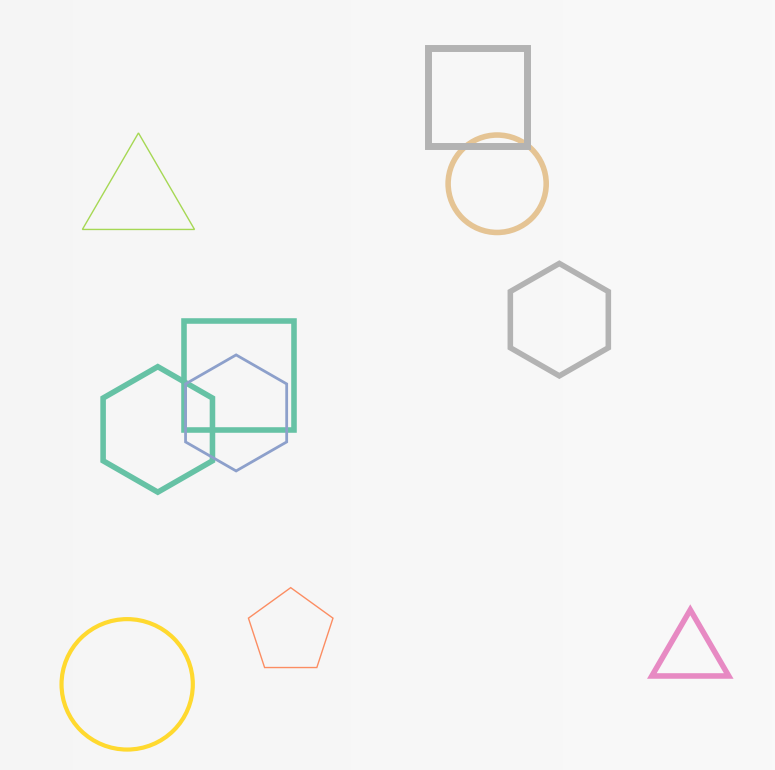[{"shape": "square", "thickness": 2, "radius": 0.35, "center": [0.309, 0.512]}, {"shape": "hexagon", "thickness": 2, "radius": 0.41, "center": [0.204, 0.442]}, {"shape": "pentagon", "thickness": 0.5, "radius": 0.29, "center": [0.375, 0.179]}, {"shape": "hexagon", "thickness": 1, "radius": 0.38, "center": [0.305, 0.464]}, {"shape": "triangle", "thickness": 2, "radius": 0.29, "center": [0.891, 0.151]}, {"shape": "triangle", "thickness": 0.5, "radius": 0.42, "center": [0.179, 0.744]}, {"shape": "circle", "thickness": 1.5, "radius": 0.42, "center": [0.164, 0.111]}, {"shape": "circle", "thickness": 2, "radius": 0.32, "center": [0.641, 0.761]}, {"shape": "square", "thickness": 2.5, "radius": 0.32, "center": [0.616, 0.874]}, {"shape": "hexagon", "thickness": 2, "radius": 0.36, "center": [0.722, 0.585]}]